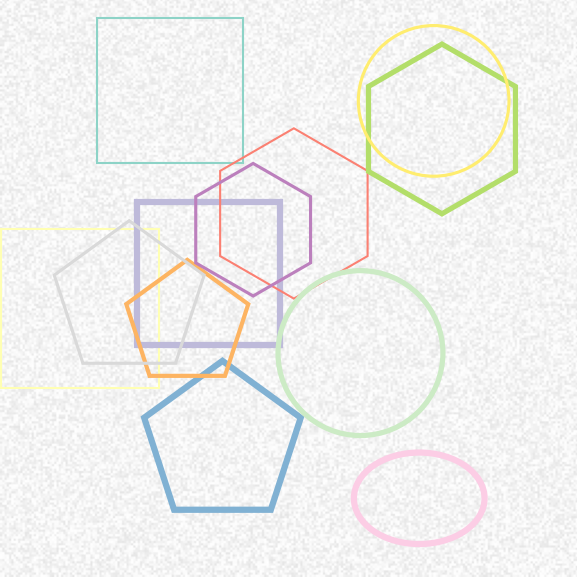[{"shape": "square", "thickness": 1, "radius": 0.63, "center": [0.294, 0.843]}, {"shape": "square", "thickness": 1, "radius": 0.68, "center": [0.139, 0.465]}, {"shape": "square", "thickness": 3, "radius": 0.62, "center": [0.361, 0.526]}, {"shape": "hexagon", "thickness": 1, "radius": 0.74, "center": [0.509, 0.63]}, {"shape": "pentagon", "thickness": 3, "radius": 0.71, "center": [0.385, 0.232]}, {"shape": "pentagon", "thickness": 2, "radius": 0.56, "center": [0.324, 0.438]}, {"shape": "hexagon", "thickness": 2.5, "radius": 0.73, "center": [0.765, 0.776]}, {"shape": "oval", "thickness": 3, "radius": 0.57, "center": [0.726, 0.136]}, {"shape": "pentagon", "thickness": 1.5, "radius": 0.68, "center": [0.224, 0.481]}, {"shape": "hexagon", "thickness": 1.5, "radius": 0.57, "center": [0.438, 0.601]}, {"shape": "circle", "thickness": 2.5, "radius": 0.71, "center": [0.624, 0.388]}, {"shape": "circle", "thickness": 1.5, "radius": 0.65, "center": [0.751, 0.824]}]